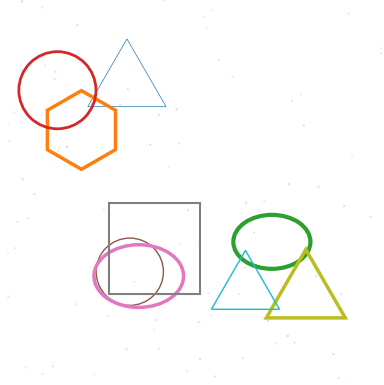[{"shape": "triangle", "thickness": 0.5, "radius": 0.59, "center": [0.33, 0.782]}, {"shape": "hexagon", "thickness": 2.5, "radius": 0.51, "center": [0.212, 0.662]}, {"shape": "oval", "thickness": 3, "radius": 0.5, "center": [0.706, 0.372]}, {"shape": "circle", "thickness": 2, "radius": 0.5, "center": [0.149, 0.766]}, {"shape": "circle", "thickness": 1, "radius": 0.44, "center": [0.337, 0.294]}, {"shape": "oval", "thickness": 2.5, "radius": 0.58, "center": [0.36, 0.283]}, {"shape": "square", "thickness": 1.5, "radius": 0.59, "center": [0.402, 0.354]}, {"shape": "triangle", "thickness": 2.5, "radius": 0.59, "center": [0.794, 0.234]}, {"shape": "triangle", "thickness": 1, "radius": 0.51, "center": [0.637, 0.248]}]